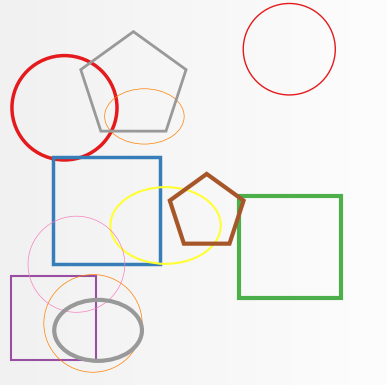[{"shape": "circle", "thickness": 1, "radius": 0.59, "center": [0.746, 0.872]}, {"shape": "circle", "thickness": 2.5, "radius": 0.68, "center": [0.166, 0.72]}, {"shape": "square", "thickness": 2.5, "radius": 0.69, "center": [0.274, 0.453]}, {"shape": "square", "thickness": 3, "radius": 0.66, "center": [0.747, 0.358]}, {"shape": "square", "thickness": 1.5, "radius": 0.55, "center": [0.138, 0.174]}, {"shape": "oval", "thickness": 0.5, "radius": 0.51, "center": [0.373, 0.698]}, {"shape": "circle", "thickness": 0.5, "radius": 0.63, "center": [0.24, 0.16]}, {"shape": "oval", "thickness": 1.5, "radius": 0.71, "center": [0.427, 0.414]}, {"shape": "pentagon", "thickness": 3, "radius": 0.5, "center": [0.533, 0.448]}, {"shape": "circle", "thickness": 0.5, "radius": 0.62, "center": [0.197, 0.314]}, {"shape": "oval", "thickness": 3, "radius": 0.57, "center": [0.253, 0.142]}, {"shape": "pentagon", "thickness": 2, "radius": 0.71, "center": [0.344, 0.775]}]